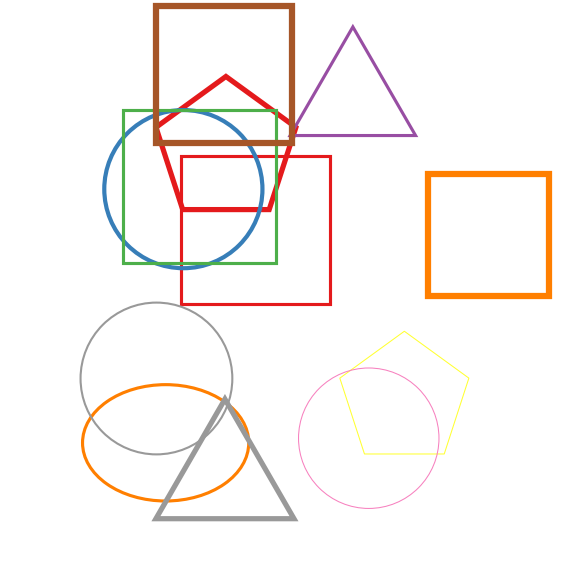[{"shape": "pentagon", "thickness": 2.5, "radius": 0.64, "center": [0.391, 0.739]}, {"shape": "square", "thickness": 1.5, "radius": 0.64, "center": [0.442, 0.601]}, {"shape": "circle", "thickness": 2, "radius": 0.68, "center": [0.318, 0.672]}, {"shape": "square", "thickness": 1.5, "radius": 0.66, "center": [0.345, 0.676]}, {"shape": "triangle", "thickness": 1.5, "radius": 0.63, "center": [0.611, 0.827]}, {"shape": "square", "thickness": 3, "radius": 0.53, "center": [0.846, 0.592]}, {"shape": "oval", "thickness": 1.5, "radius": 0.72, "center": [0.287, 0.232]}, {"shape": "pentagon", "thickness": 0.5, "radius": 0.59, "center": [0.7, 0.308]}, {"shape": "square", "thickness": 3, "radius": 0.59, "center": [0.388, 0.87]}, {"shape": "circle", "thickness": 0.5, "radius": 0.61, "center": [0.639, 0.24]}, {"shape": "circle", "thickness": 1, "radius": 0.66, "center": [0.271, 0.344]}, {"shape": "triangle", "thickness": 2.5, "radius": 0.69, "center": [0.39, 0.17]}]